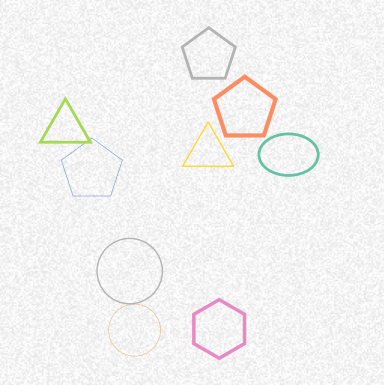[{"shape": "oval", "thickness": 2, "radius": 0.39, "center": [0.75, 0.598]}, {"shape": "pentagon", "thickness": 3, "radius": 0.42, "center": [0.636, 0.716]}, {"shape": "pentagon", "thickness": 0.5, "radius": 0.42, "center": [0.239, 0.558]}, {"shape": "hexagon", "thickness": 2.5, "radius": 0.38, "center": [0.569, 0.146]}, {"shape": "triangle", "thickness": 2, "radius": 0.38, "center": [0.17, 0.668]}, {"shape": "triangle", "thickness": 1, "radius": 0.38, "center": [0.541, 0.606]}, {"shape": "circle", "thickness": 0.5, "radius": 0.34, "center": [0.35, 0.143]}, {"shape": "pentagon", "thickness": 2, "radius": 0.36, "center": [0.542, 0.855]}, {"shape": "circle", "thickness": 1, "radius": 0.42, "center": [0.337, 0.296]}]